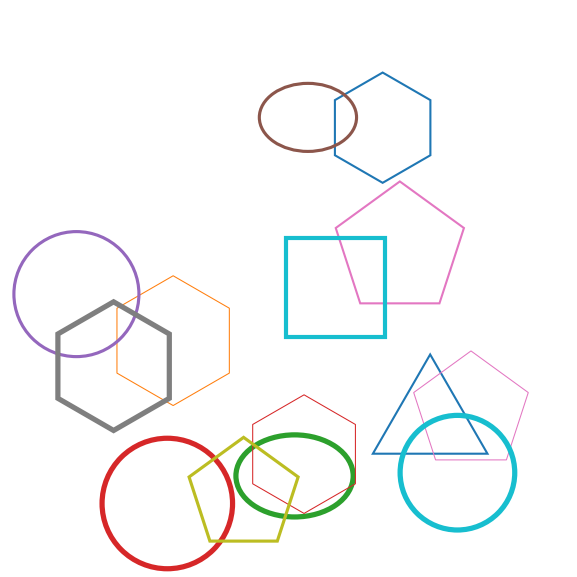[{"shape": "hexagon", "thickness": 1, "radius": 0.48, "center": [0.663, 0.778]}, {"shape": "triangle", "thickness": 1, "radius": 0.57, "center": [0.745, 0.271]}, {"shape": "hexagon", "thickness": 0.5, "radius": 0.56, "center": [0.3, 0.409]}, {"shape": "oval", "thickness": 2.5, "radius": 0.51, "center": [0.51, 0.175]}, {"shape": "hexagon", "thickness": 0.5, "radius": 0.51, "center": [0.527, 0.213]}, {"shape": "circle", "thickness": 2.5, "radius": 0.56, "center": [0.29, 0.127]}, {"shape": "circle", "thickness": 1.5, "radius": 0.54, "center": [0.132, 0.49]}, {"shape": "oval", "thickness": 1.5, "radius": 0.42, "center": [0.533, 0.796]}, {"shape": "pentagon", "thickness": 1, "radius": 0.58, "center": [0.692, 0.568]}, {"shape": "pentagon", "thickness": 0.5, "radius": 0.52, "center": [0.816, 0.287]}, {"shape": "hexagon", "thickness": 2.5, "radius": 0.56, "center": [0.197, 0.365]}, {"shape": "pentagon", "thickness": 1.5, "radius": 0.5, "center": [0.422, 0.142]}, {"shape": "circle", "thickness": 2.5, "radius": 0.5, "center": [0.792, 0.181]}, {"shape": "square", "thickness": 2, "radius": 0.43, "center": [0.581, 0.502]}]